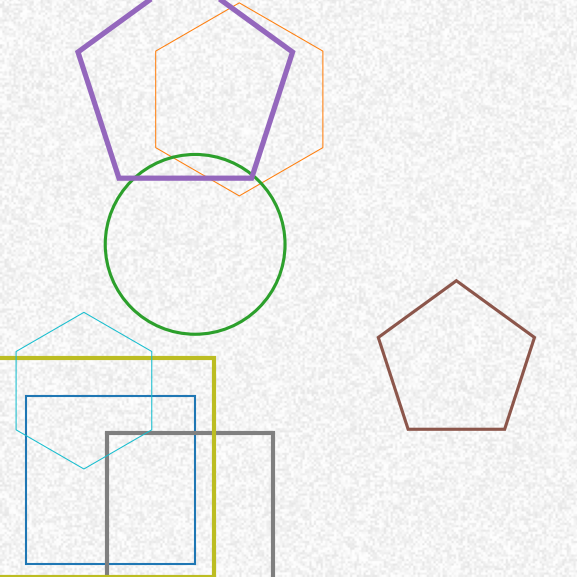[{"shape": "square", "thickness": 1, "radius": 0.73, "center": [0.192, 0.168]}, {"shape": "hexagon", "thickness": 0.5, "radius": 0.84, "center": [0.414, 0.827]}, {"shape": "circle", "thickness": 1.5, "radius": 0.78, "center": [0.338, 0.576]}, {"shape": "pentagon", "thickness": 2.5, "radius": 0.98, "center": [0.321, 0.849]}, {"shape": "pentagon", "thickness": 1.5, "radius": 0.71, "center": [0.79, 0.371]}, {"shape": "square", "thickness": 2, "radius": 0.72, "center": [0.329, 0.106]}, {"shape": "square", "thickness": 2, "radius": 0.95, "center": [0.18, 0.189]}, {"shape": "hexagon", "thickness": 0.5, "radius": 0.68, "center": [0.145, 0.323]}]